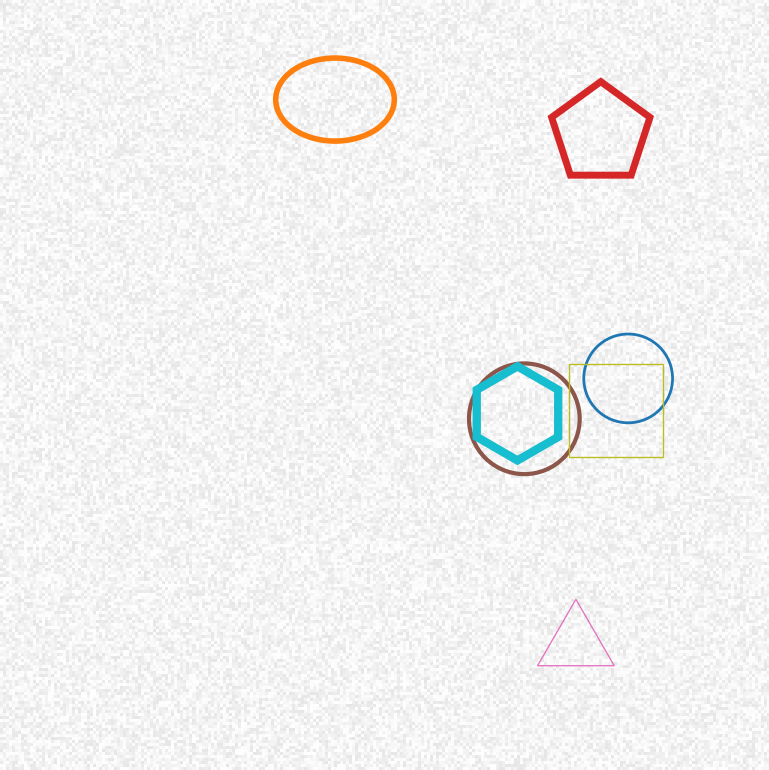[{"shape": "circle", "thickness": 1, "radius": 0.29, "center": [0.816, 0.509]}, {"shape": "oval", "thickness": 2, "radius": 0.38, "center": [0.435, 0.871]}, {"shape": "pentagon", "thickness": 2.5, "radius": 0.34, "center": [0.78, 0.827]}, {"shape": "circle", "thickness": 1.5, "radius": 0.36, "center": [0.681, 0.456]}, {"shape": "triangle", "thickness": 0.5, "radius": 0.29, "center": [0.748, 0.164]}, {"shape": "square", "thickness": 0.5, "radius": 0.3, "center": [0.8, 0.467]}, {"shape": "hexagon", "thickness": 3, "radius": 0.31, "center": [0.672, 0.463]}]